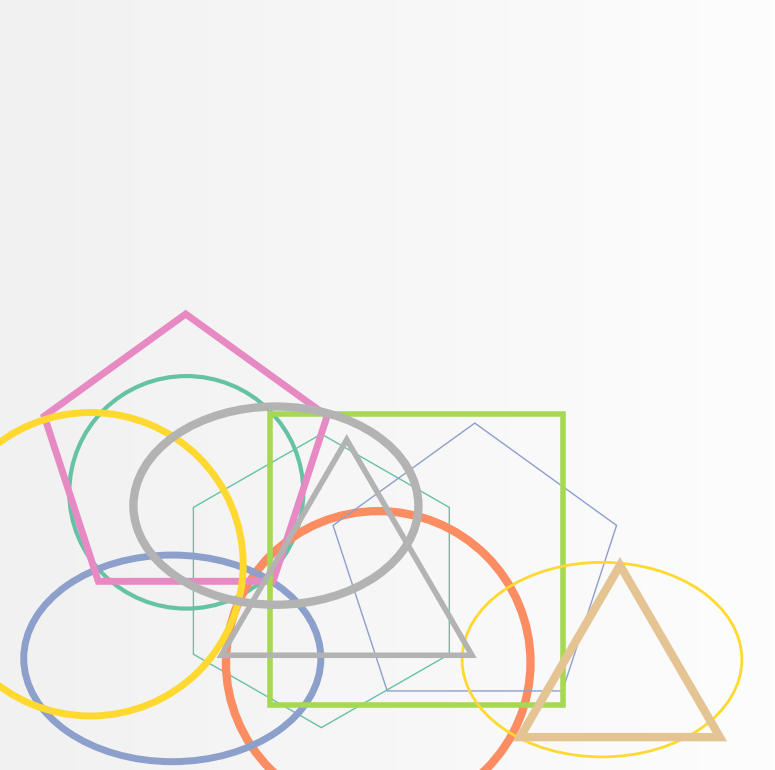[{"shape": "hexagon", "thickness": 0.5, "radius": 0.95, "center": [0.415, 0.246]}, {"shape": "circle", "thickness": 1.5, "radius": 0.75, "center": [0.24, 0.361]}, {"shape": "circle", "thickness": 3, "radius": 0.98, "center": [0.488, 0.14]}, {"shape": "oval", "thickness": 2.5, "radius": 0.96, "center": [0.222, 0.145]}, {"shape": "pentagon", "thickness": 0.5, "radius": 0.96, "center": [0.613, 0.258]}, {"shape": "pentagon", "thickness": 2.5, "radius": 0.96, "center": [0.24, 0.4]}, {"shape": "square", "thickness": 2, "radius": 0.95, "center": [0.538, 0.273]}, {"shape": "circle", "thickness": 2.5, "radius": 0.99, "center": [0.117, 0.267]}, {"shape": "oval", "thickness": 1, "radius": 0.9, "center": [0.777, 0.143]}, {"shape": "triangle", "thickness": 3, "radius": 0.74, "center": [0.8, 0.117]}, {"shape": "oval", "thickness": 3, "radius": 0.92, "center": [0.356, 0.343]}, {"shape": "triangle", "thickness": 2, "radius": 0.93, "center": [0.447, 0.242]}]